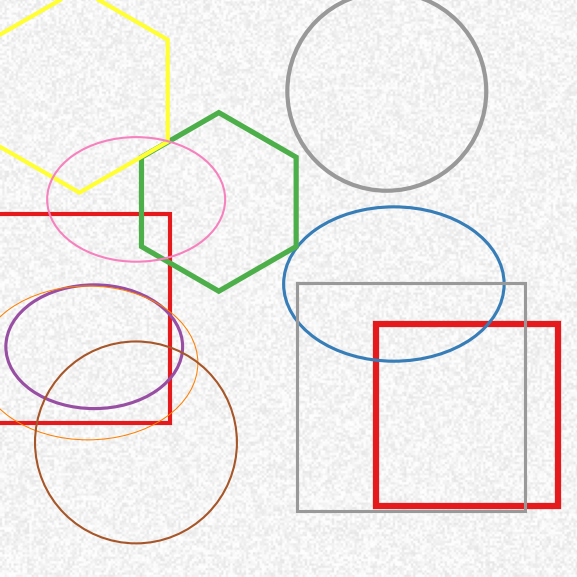[{"shape": "square", "thickness": 3, "radius": 0.79, "center": [0.809, 0.281]}, {"shape": "square", "thickness": 2, "radius": 0.9, "center": [0.113, 0.447]}, {"shape": "oval", "thickness": 1.5, "radius": 0.95, "center": [0.682, 0.507]}, {"shape": "hexagon", "thickness": 2.5, "radius": 0.77, "center": [0.379, 0.65]}, {"shape": "oval", "thickness": 1.5, "radius": 0.77, "center": [0.163, 0.399]}, {"shape": "oval", "thickness": 0.5, "radius": 0.95, "center": [0.152, 0.371]}, {"shape": "hexagon", "thickness": 2, "radius": 0.88, "center": [0.138, 0.842]}, {"shape": "circle", "thickness": 1, "radius": 0.87, "center": [0.235, 0.233]}, {"shape": "oval", "thickness": 1, "radius": 0.77, "center": [0.236, 0.654]}, {"shape": "square", "thickness": 1.5, "radius": 0.99, "center": [0.712, 0.312]}, {"shape": "circle", "thickness": 2, "radius": 0.86, "center": [0.67, 0.841]}]